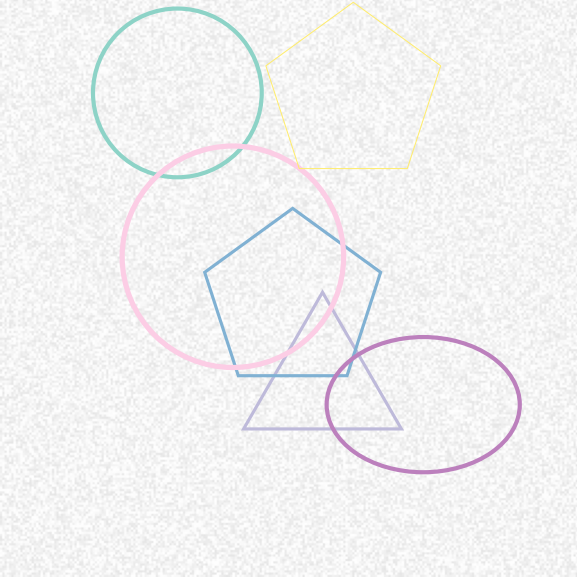[{"shape": "circle", "thickness": 2, "radius": 0.73, "center": [0.307, 0.838]}, {"shape": "triangle", "thickness": 1.5, "radius": 0.79, "center": [0.558, 0.335]}, {"shape": "pentagon", "thickness": 1.5, "radius": 0.8, "center": [0.507, 0.478]}, {"shape": "circle", "thickness": 2.5, "radius": 0.96, "center": [0.403, 0.555]}, {"shape": "oval", "thickness": 2, "radius": 0.84, "center": [0.733, 0.298]}, {"shape": "pentagon", "thickness": 0.5, "radius": 0.8, "center": [0.612, 0.836]}]